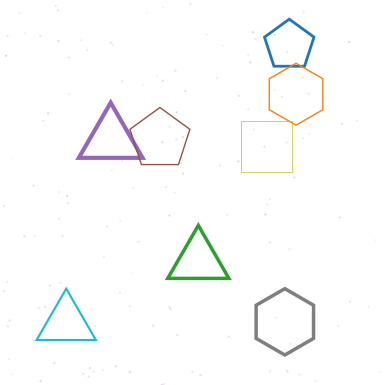[{"shape": "pentagon", "thickness": 2, "radius": 0.34, "center": [0.751, 0.883]}, {"shape": "hexagon", "thickness": 1, "radius": 0.4, "center": [0.769, 0.755]}, {"shape": "triangle", "thickness": 2.5, "radius": 0.46, "center": [0.515, 0.323]}, {"shape": "triangle", "thickness": 3, "radius": 0.48, "center": [0.287, 0.638]}, {"shape": "pentagon", "thickness": 1, "radius": 0.41, "center": [0.415, 0.639]}, {"shape": "hexagon", "thickness": 2.5, "radius": 0.43, "center": [0.74, 0.164]}, {"shape": "square", "thickness": 0.5, "radius": 0.34, "center": [0.692, 0.619]}, {"shape": "triangle", "thickness": 1.5, "radius": 0.44, "center": [0.172, 0.161]}]